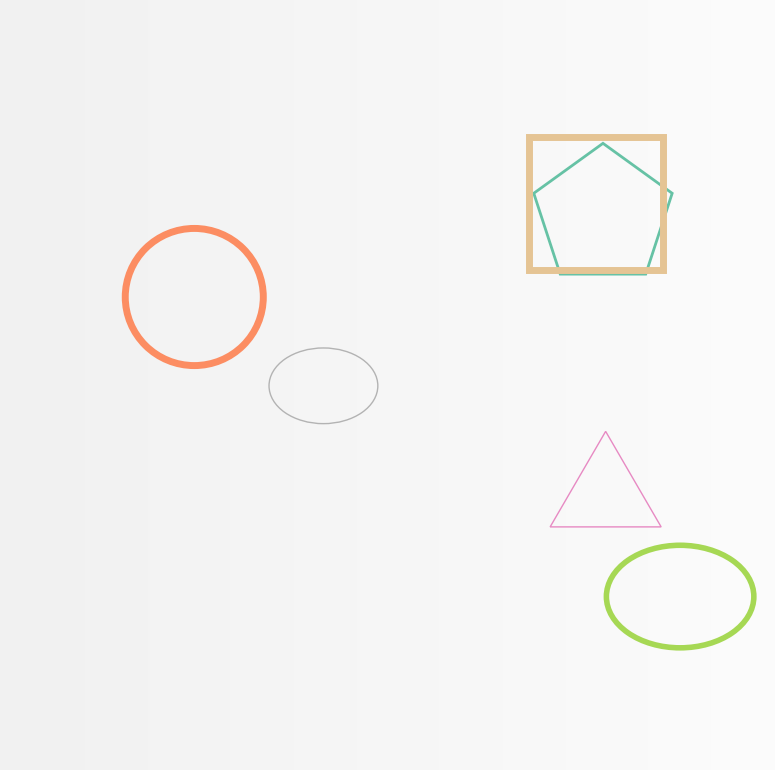[{"shape": "pentagon", "thickness": 1, "radius": 0.47, "center": [0.778, 0.72]}, {"shape": "circle", "thickness": 2.5, "radius": 0.45, "center": [0.251, 0.614]}, {"shape": "triangle", "thickness": 0.5, "radius": 0.41, "center": [0.781, 0.357]}, {"shape": "oval", "thickness": 2, "radius": 0.48, "center": [0.878, 0.225]}, {"shape": "square", "thickness": 2.5, "radius": 0.43, "center": [0.769, 0.735]}, {"shape": "oval", "thickness": 0.5, "radius": 0.35, "center": [0.417, 0.499]}]